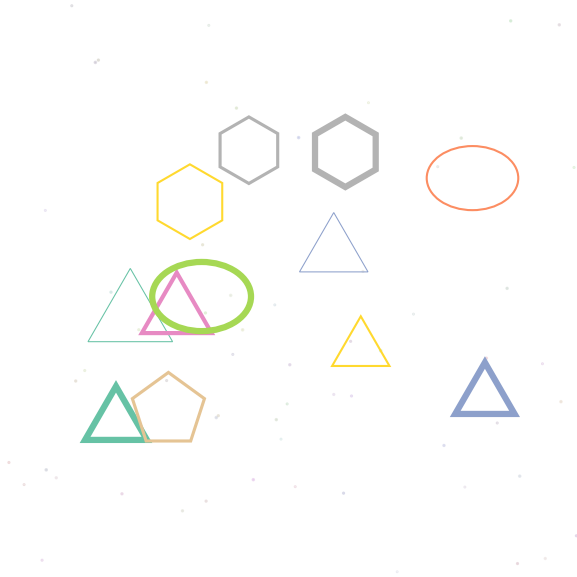[{"shape": "triangle", "thickness": 3, "radius": 0.31, "center": [0.201, 0.268]}, {"shape": "triangle", "thickness": 0.5, "radius": 0.42, "center": [0.226, 0.45]}, {"shape": "oval", "thickness": 1, "radius": 0.4, "center": [0.818, 0.691]}, {"shape": "triangle", "thickness": 3, "radius": 0.3, "center": [0.84, 0.312]}, {"shape": "triangle", "thickness": 0.5, "radius": 0.34, "center": [0.578, 0.563]}, {"shape": "triangle", "thickness": 2, "radius": 0.35, "center": [0.306, 0.457]}, {"shape": "oval", "thickness": 3, "radius": 0.43, "center": [0.349, 0.486]}, {"shape": "hexagon", "thickness": 1, "radius": 0.32, "center": [0.329, 0.65]}, {"shape": "triangle", "thickness": 1, "radius": 0.29, "center": [0.625, 0.394]}, {"shape": "pentagon", "thickness": 1.5, "radius": 0.33, "center": [0.292, 0.289]}, {"shape": "hexagon", "thickness": 3, "radius": 0.3, "center": [0.598, 0.736]}, {"shape": "hexagon", "thickness": 1.5, "radius": 0.29, "center": [0.431, 0.739]}]